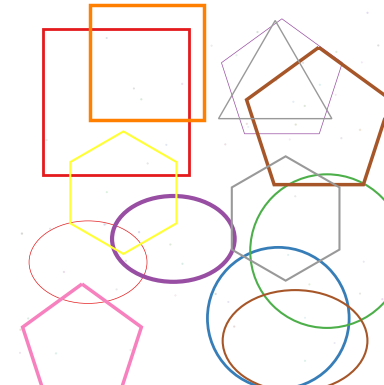[{"shape": "oval", "thickness": 0.5, "radius": 0.77, "center": [0.229, 0.319]}, {"shape": "square", "thickness": 2, "radius": 0.95, "center": [0.301, 0.735]}, {"shape": "circle", "thickness": 2, "radius": 0.92, "center": [0.723, 0.173]}, {"shape": "circle", "thickness": 1.5, "radius": 1.0, "center": [0.849, 0.348]}, {"shape": "pentagon", "thickness": 0.5, "radius": 0.83, "center": [0.732, 0.786]}, {"shape": "oval", "thickness": 3, "radius": 0.8, "center": [0.45, 0.379]}, {"shape": "square", "thickness": 2.5, "radius": 0.74, "center": [0.382, 0.837]}, {"shape": "hexagon", "thickness": 1.5, "radius": 0.8, "center": [0.32, 0.5]}, {"shape": "pentagon", "thickness": 2.5, "radius": 0.99, "center": [0.828, 0.68]}, {"shape": "oval", "thickness": 1.5, "radius": 0.94, "center": [0.766, 0.115]}, {"shape": "pentagon", "thickness": 2.5, "radius": 0.81, "center": [0.213, 0.1]}, {"shape": "triangle", "thickness": 1, "radius": 0.85, "center": [0.715, 0.777]}, {"shape": "hexagon", "thickness": 1.5, "radius": 0.81, "center": [0.742, 0.432]}]